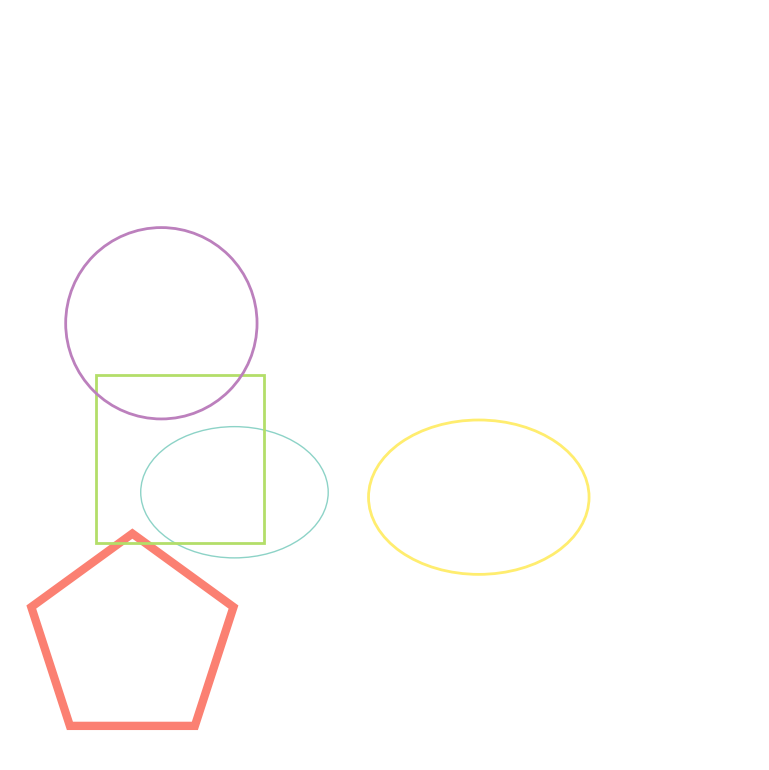[{"shape": "oval", "thickness": 0.5, "radius": 0.61, "center": [0.304, 0.361]}, {"shape": "pentagon", "thickness": 3, "radius": 0.69, "center": [0.172, 0.169]}, {"shape": "square", "thickness": 1, "radius": 0.55, "center": [0.233, 0.404]}, {"shape": "circle", "thickness": 1, "radius": 0.62, "center": [0.21, 0.58]}, {"shape": "oval", "thickness": 1, "radius": 0.72, "center": [0.622, 0.354]}]